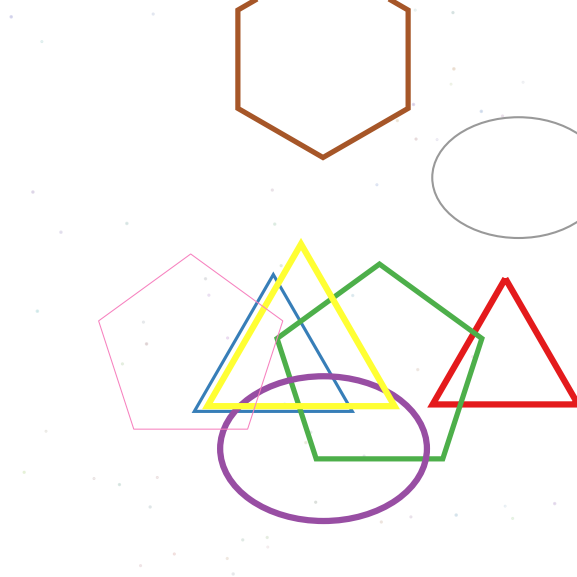[{"shape": "triangle", "thickness": 3, "radius": 0.73, "center": [0.875, 0.372]}, {"shape": "triangle", "thickness": 1.5, "radius": 0.79, "center": [0.473, 0.366]}, {"shape": "pentagon", "thickness": 2.5, "radius": 0.93, "center": [0.657, 0.355]}, {"shape": "oval", "thickness": 3, "radius": 0.9, "center": [0.56, 0.222]}, {"shape": "triangle", "thickness": 3, "radius": 0.94, "center": [0.521, 0.389]}, {"shape": "hexagon", "thickness": 2.5, "radius": 0.85, "center": [0.559, 0.897]}, {"shape": "pentagon", "thickness": 0.5, "radius": 0.84, "center": [0.33, 0.392]}, {"shape": "oval", "thickness": 1, "radius": 0.75, "center": [0.898, 0.692]}]